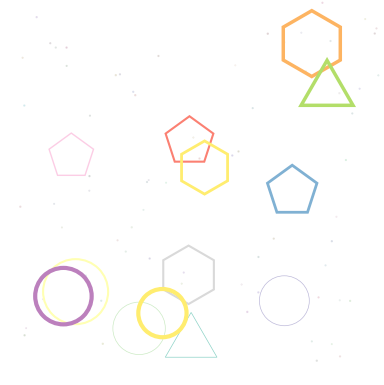[{"shape": "triangle", "thickness": 0.5, "radius": 0.39, "center": [0.496, 0.111]}, {"shape": "circle", "thickness": 1.5, "radius": 0.42, "center": [0.196, 0.242]}, {"shape": "circle", "thickness": 0.5, "radius": 0.32, "center": [0.739, 0.219]}, {"shape": "pentagon", "thickness": 1.5, "radius": 0.33, "center": [0.492, 0.633]}, {"shape": "pentagon", "thickness": 2, "radius": 0.34, "center": [0.759, 0.503]}, {"shape": "hexagon", "thickness": 2.5, "radius": 0.43, "center": [0.81, 0.887]}, {"shape": "triangle", "thickness": 2.5, "radius": 0.39, "center": [0.85, 0.765]}, {"shape": "pentagon", "thickness": 1, "radius": 0.3, "center": [0.185, 0.594]}, {"shape": "hexagon", "thickness": 1.5, "radius": 0.38, "center": [0.49, 0.286]}, {"shape": "circle", "thickness": 3, "radius": 0.37, "center": [0.165, 0.231]}, {"shape": "circle", "thickness": 0.5, "radius": 0.34, "center": [0.361, 0.147]}, {"shape": "circle", "thickness": 3, "radius": 0.31, "center": [0.422, 0.187]}, {"shape": "hexagon", "thickness": 2, "radius": 0.35, "center": [0.531, 0.565]}]